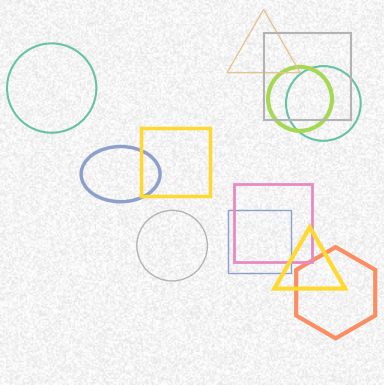[{"shape": "circle", "thickness": 1.5, "radius": 0.58, "center": [0.134, 0.771]}, {"shape": "circle", "thickness": 1.5, "radius": 0.49, "center": [0.84, 0.731]}, {"shape": "hexagon", "thickness": 3, "radius": 0.59, "center": [0.872, 0.24]}, {"shape": "square", "thickness": 1, "radius": 0.41, "center": [0.675, 0.372]}, {"shape": "oval", "thickness": 2.5, "radius": 0.51, "center": [0.313, 0.548]}, {"shape": "square", "thickness": 2, "radius": 0.51, "center": [0.708, 0.421]}, {"shape": "circle", "thickness": 3, "radius": 0.42, "center": [0.779, 0.743]}, {"shape": "square", "thickness": 2.5, "radius": 0.45, "center": [0.455, 0.579]}, {"shape": "triangle", "thickness": 3, "radius": 0.53, "center": [0.805, 0.304]}, {"shape": "triangle", "thickness": 1, "radius": 0.55, "center": [0.685, 0.866]}, {"shape": "square", "thickness": 1.5, "radius": 0.57, "center": [0.799, 0.802]}, {"shape": "circle", "thickness": 1, "radius": 0.46, "center": [0.447, 0.362]}]